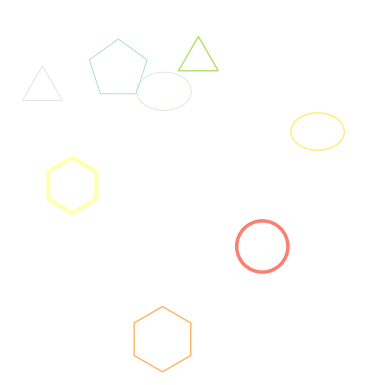[{"shape": "pentagon", "thickness": 0.5, "radius": 0.39, "center": [0.307, 0.82]}, {"shape": "hexagon", "thickness": 3, "radius": 0.36, "center": [0.188, 0.518]}, {"shape": "circle", "thickness": 2.5, "radius": 0.33, "center": [0.681, 0.36]}, {"shape": "hexagon", "thickness": 1, "radius": 0.42, "center": [0.422, 0.119]}, {"shape": "triangle", "thickness": 1, "radius": 0.3, "center": [0.515, 0.846]}, {"shape": "triangle", "thickness": 0.5, "radius": 0.3, "center": [0.11, 0.769]}, {"shape": "oval", "thickness": 0.5, "radius": 0.36, "center": [0.426, 0.763]}, {"shape": "oval", "thickness": 1, "radius": 0.35, "center": [0.825, 0.658]}]